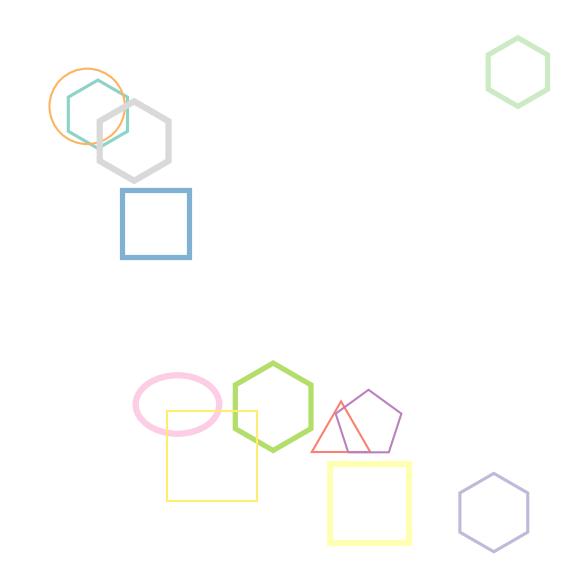[{"shape": "hexagon", "thickness": 1.5, "radius": 0.3, "center": [0.17, 0.801]}, {"shape": "square", "thickness": 3, "radius": 0.34, "center": [0.639, 0.128]}, {"shape": "hexagon", "thickness": 1.5, "radius": 0.34, "center": [0.855, 0.112]}, {"shape": "triangle", "thickness": 1, "radius": 0.29, "center": [0.591, 0.246]}, {"shape": "square", "thickness": 2.5, "radius": 0.29, "center": [0.269, 0.613]}, {"shape": "circle", "thickness": 1, "radius": 0.33, "center": [0.151, 0.815]}, {"shape": "hexagon", "thickness": 2.5, "radius": 0.38, "center": [0.473, 0.295]}, {"shape": "oval", "thickness": 3, "radius": 0.36, "center": [0.307, 0.299]}, {"shape": "hexagon", "thickness": 3, "radius": 0.34, "center": [0.232, 0.755]}, {"shape": "pentagon", "thickness": 1, "radius": 0.3, "center": [0.638, 0.264]}, {"shape": "hexagon", "thickness": 2.5, "radius": 0.3, "center": [0.897, 0.874]}, {"shape": "square", "thickness": 1, "radius": 0.39, "center": [0.367, 0.21]}]